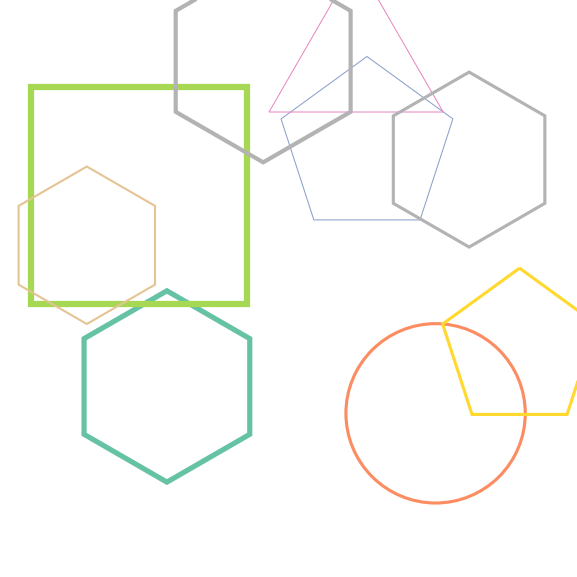[{"shape": "hexagon", "thickness": 2.5, "radius": 0.83, "center": [0.289, 0.33]}, {"shape": "circle", "thickness": 1.5, "radius": 0.78, "center": [0.754, 0.283]}, {"shape": "pentagon", "thickness": 0.5, "radius": 0.78, "center": [0.635, 0.745]}, {"shape": "triangle", "thickness": 0.5, "radius": 0.87, "center": [0.617, 0.892]}, {"shape": "square", "thickness": 3, "radius": 0.94, "center": [0.241, 0.661]}, {"shape": "pentagon", "thickness": 1.5, "radius": 0.7, "center": [0.9, 0.395]}, {"shape": "hexagon", "thickness": 1, "radius": 0.68, "center": [0.15, 0.574]}, {"shape": "hexagon", "thickness": 1.5, "radius": 0.76, "center": [0.812, 0.723]}, {"shape": "hexagon", "thickness": 2, "radius": 0.87, "center": [0.456, 0.893]}]